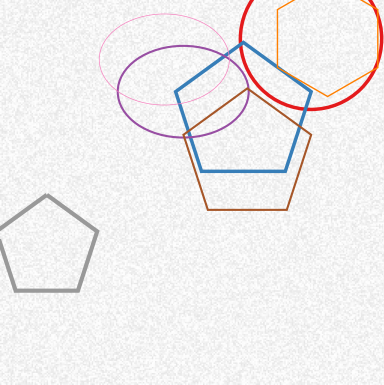[{"shape": "circle", "thickness": 2.5, "radius": 0.92, "center": [0.808, 0.899]}, {"shape": "pentagon", "thickness": 2.5, "radius": 0.93, "center": [0.632, 0.705]}, {"shape": "oval", "thickness": 1.5, "radius": 0.85, "center": [0.476, 0.762]}, {"shape": "hexagon", "thickness": 1, "radius": 0.75, "center": [0.851, 0.9]}, {"shape": "pentagon", "thickness": 1.5, "radius": 0.87, "center": [0.642, 0.596]}, {"shape": "oval", "thickness": 0.5, "radius": 0.84, "center": [0.427, 0.845]}, {"shape": "pentagon", "thickness": 3, "radius": 0.69, "center": [0.122, 0.356]}]